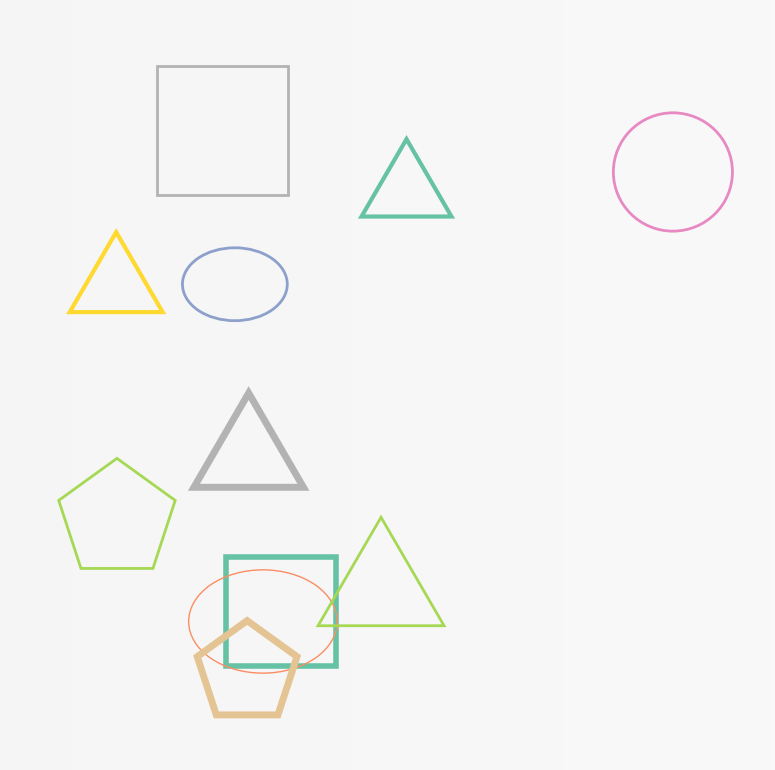[{"shape": "triangle", "thickness": 1.5, "radius": 0.34, "center": [0.525, 0.752]}, {"shape": "square", "thickness": 2, "radius": 0.35, "center": [0.363, 0.206]}, {"shape": "oval", "thickness": 0.5, "radius": 0.48, "center": [0.339, 0.193]}, {"shape": "oval", "thickness": 1, "radius": 0.34, "center": [0.303, 0.631]}, {"shape": "circle", "thickness": 1, "radius": 0.38, "center": [0.868, 0.777]}, {"shape": "triangle", "thickness": 1, "radius": 0.47, "center": [0.492, 0.234]}, {"shape": "pentagon", "thickness": 1, "radius": 0.4, "center": [0.151, 0.326]}, {"shape": "triangle", "thickness": 1.5, "radius": 0.35, "center": [0.15, 0.629]}, {"shape": "pentagon", "thickness": 2.5, "radius": 0.34, "center": [0.319, 0.126]}, {"shape": "triangle", "thickness": 2.5, "radius": 0.41, "center": [0.321, 0.408]}, {"shape": "square", "thickness": 1, "radius": 0.42, "center": [0.287, 0.83]}]